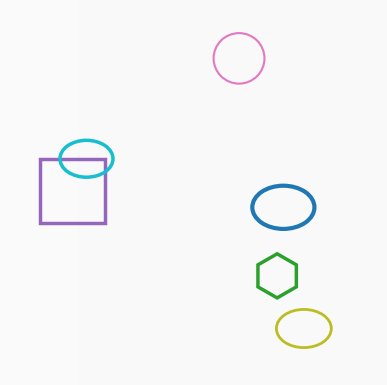[{"shape": "oval", "thickness": 3, "radius": 0.4, "center": [0.731, 0.462]}, {"shape": "hexagon", "thickness": 2.5, "radius": 0.29, "center": [0.715, 0.283]}, {"shape": "square", "thickness": 2.5, "radius": 0.41, "center": [0.187, 0.504]}, {"shape": "circle", "thickness": 1.5, "radius": 0.33, "center": [0.617, 0.848]}, {"shape": "oval", "thickness": 2, "radius": 0.35, "center": [0.784, 0.147]}, {"shape": "oval", "thickness": 2.5, "radius": 0.34, "center": [0.223, 0.588]}]